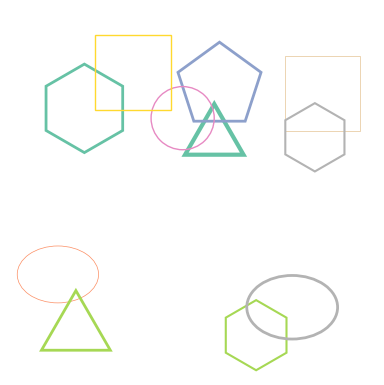[{"shape": "hexagon", "thickness": 2, "radius": 0.57, "center": [0.219, 0.719]}, {"shape": "triangle", "thickness": 3, "radius": 0.44, "center": [0.557, 0.642]}, {"shape": "oval", "thickness": 0.5, "radius": 0.53, "center": [0.15, 0.287]}, {"shape": "pentagon", "thickness": 2, "radius": 0.57, "center": [0.57, 0.777]}, {"shape": "circle", "thickness": 1, "radius": 0.41, "center": [0.474, 0.693]}, {"shape": "triangle", "thickness": 2, "radius": 0.52, "center": [0.197, 0.142]}, {"shape": "hexagon", "thickness": 1.5, "radius": 0.46, "center": [0.665, 0.129]}, {"shape": "square", "thickness": 1, "radius": 0.49, "center": [0.346, 0.812]}, {"shape": "square", "thickness": 0.5, "radius": 0.49, "center": [0.838, 0.758]}, {"shape": "hexagon", "thickness": 1.5, "radius": 0.44, "center": [0.818, 0.643]}, {"shape": "oval", "thickness": 2, "radius": 0.59, "center": [0.759, 0.202]}]